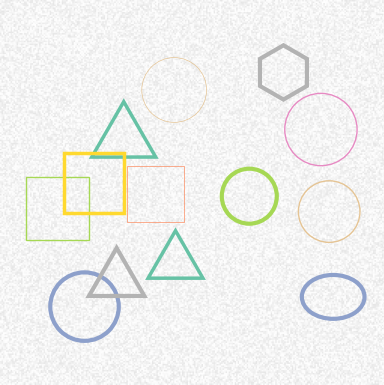[{"shape": "triangle", "thickness": 2.5, "radius": 0.48, "center": [0.321, 0.64]}, {"shape": "triangle", "thickness": 2.5, "radius": 0.41, "center": [0.456, 0.319]}, {"shape": "square", "thickness": 0.5, "radius": 0.37, "center": [0.403, 0.496]}, {"shape": "oval", "thickness": 3, "radius": 0.41, "center": [0.865, 0.229]}, {"shape": "circle", "thickness": 3, "radius": 0.44, "center": [0.22, 0.204]}, {"shape": "circle", "thickness": 1, "radius": 0.47, "center": [0.834, 0.664]}, {"shape": "square", "thickness": 1, "radius": 0.41, "center": [0.149, 0.459]}, {"shape": "circle", "thickness": 3, "radius": 0.36, "center": [0.648, 0.49]}, {"shape": "square", "thickness": 2.5, "radius": 0.39, "center": [0.244, 0.525]}, {"shape": "circle", "thickness": 1, "radius": 0.4, "center": [0.855, 0.45]}, {"shape": "circle", "thickness": 0.5, "radius": 0.42, "center": [0.452, 0.766]}, {"shape": "triangle", "thickness": 3, "radius": 0.42, "center": [0.303, 0.273]}, {"shape": "hexagon", "thickness": 3, "radius": 0.35, "center": [0.736, 0.812]}]